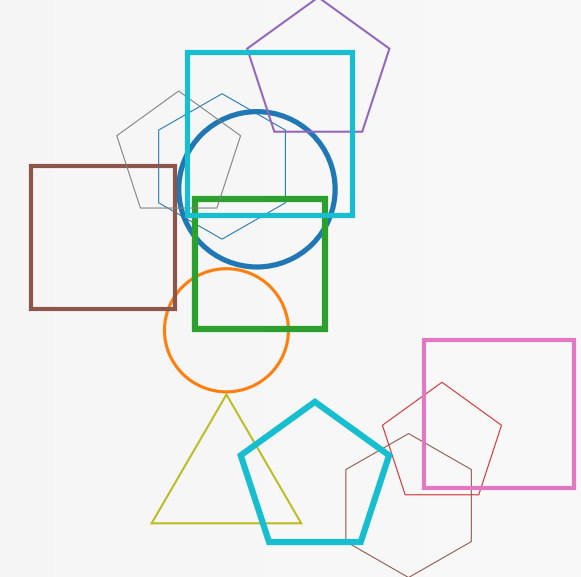[{"shape": "circle", "thickness": 2.5, "radius": 0.67, "center": [0.442, 0.671]}, {"shape": "hexagon", "thickness": 0.5, "radius": 0.63, "center": [0.382, 0.711]}, {"shape": "circle", "thickness": 1.5, "radius": 0.53, "center": [0.39, 0.427]}, {"shape": "square", "thickness": 3, "radius": 0.56, "center": [0.447, 0.541]}, {"shape": "pentagon", "thickness": 0.5, "radius": 0.54, "center": [0.76, 0.23]}, {"shape": "pentagon", "thickness": 1, "radius": 0.64, "center": [0.548, 0.875]}, {"shape": "hexagon", "thickness": 0.5, "radius": 0.62, "center": [0.703, 0.124]}, {"shape": "square", "thickness": 2, "radius": 0.62, "center": [0.177, 0.588]}, {"shape": "square", "thickness": 2, "radius": 0.64, "center": [0.859, 0.283]}, {"shape": "pentagon", "thickness": 0.5, "radius": 0.56, "center": [0.307, 0.729]}, {"shape": "triangle", "thickness": 1, "radius": 0.74, "center": [0.39, 0.167]}, {"shape": "square", "thickness": 2.5, "radius": 0.71, "center": [0.464, 0.768]}, {"shape": "pentagon", "thickness": 3, "radius": 0.67, "center": [0.542, 0.169]}]